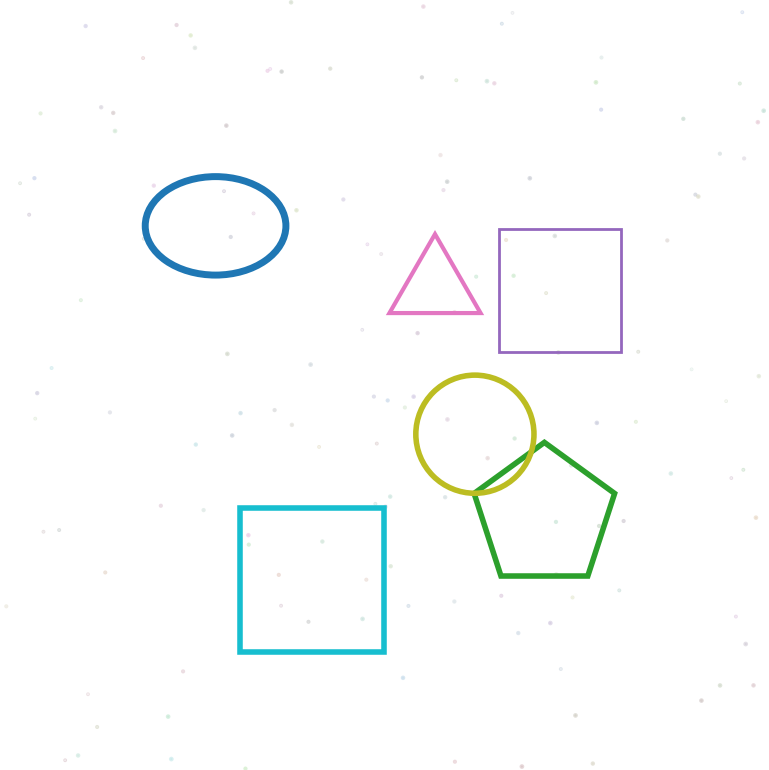[{"shape": "oval", "thickness": 2.5, "radius": 0.46, "center": [0.28, 0.707]}, {"shape": "pentagon", "thickness": 2, "radius": 0.48, "center": [0.707, 0.33]}, {"shape": "square", "thickness": 1, "radius": 0.4, "center": [0.728, 0.623]}, {"shape": "triangle", "thickness": 1.5, "radius": 0.34, "center": [0.565, 0.628]}, {"shape": "circle", "thickness": 2, "radius": 0.38, "center": [0.617, 0.436]}, {"shape": "square", "thickness": 2, "radius": 0.47, "center": [0.405, 0.247]}]